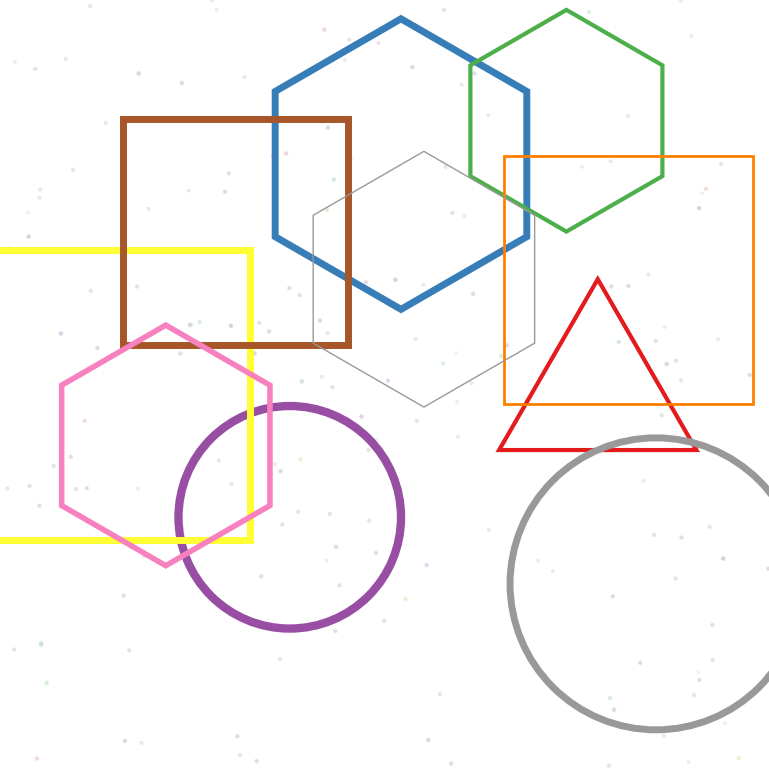[{"shape": "triangle", "thickness": 1.5, "radius": 0.74, "center": [0.776, 0.489]}, {"shape": "hexagon", "thickness": 2.5, "radius": 0.94, "center": [0.521, 0.787]}, {"shape": "hexagon", "thickness": 1.5, "radius": 0.72, "center": [0.736, 0.843]}, {"shape": "circle", "thickness": 3, "radius": 0.72, "center": [0.376, 0.328]}, {"shape": "square", "thickness": 1, "radius": 0.81, "center": [0.816, 0.637]}, {"shape": "square", "thickness": 2.5, "radius": 0.94, "center": [0.137, 0.487]}, {"shape": "square", "thickness": 2.5, "radius": 0.73, "center": [0.306, 0.699]}, {"shape": "hexagon", "thickness": 2, "radius": 0.78, "center": [0.215, 0.422]}, {"shape": "circle", "thickness": 2.5, "radius": 0.95, "center": [0.852, 0.242]}, {"shape": "hexagon", "thickness": 0.5, "radius": 0.83, "center": [0.551, 0.637]}]